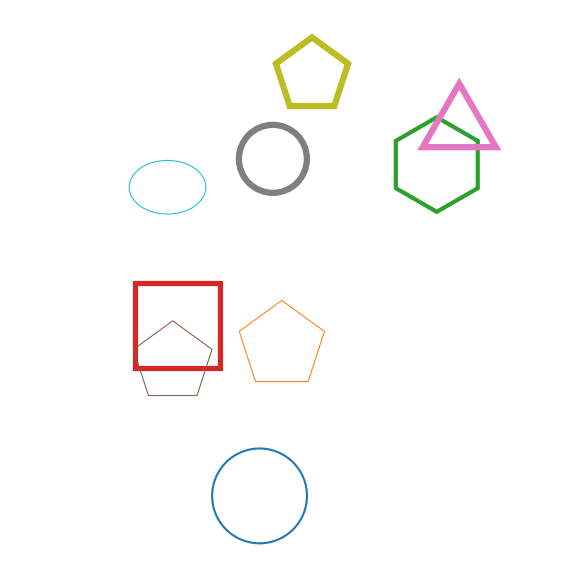[{"shape": "circle", "thickness": 1, "radius": 0.41, "center": [0.449, 0.14]}, {"shape": "pentagon", "thickness": 0.5, "radius": 0.39, "center": [0.488, 0.401]}, {"shape": "hexagon", "thickness": 2, "radius": 0.41, "center": [0.756, 0.714]}, {"shape": "square", "thickness": 2.5, "radius": 0.37, "center": [0.308, 0.436]}, {"shape": "pentagon", "thickness": 0.5, "radius": 0.36, "center": [0.299, 0.372]}, {"shape": "triangle", "thickness": 3, "radius": 0.37, "center": [0.795, 0.781]}, {"shape": "circle", "thickness": 3, "radius": 0.29, "center": [0.473, 0.724]}, {"shape": "pentagon", "thickness": 3, "radius": 0.33, "center": [0.54, 0.869]}, {"shape": "oval", "thickness": 0.5, "radius": 0.33, "center": [0.29, 0.675]}]